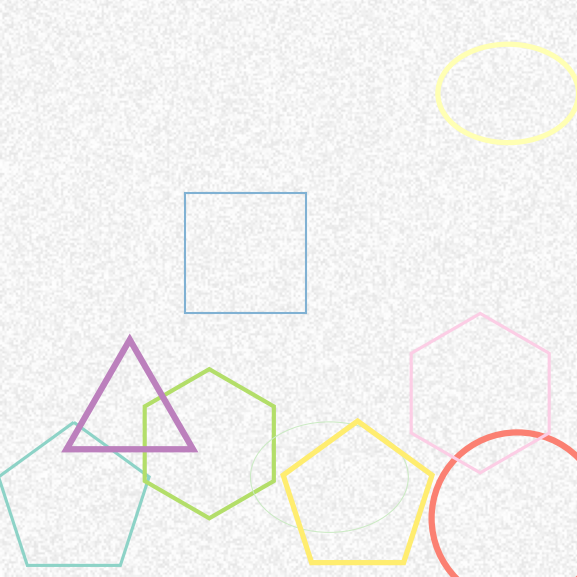[{"shape": "pentagon", "thickness": 1.5, "radius": 0.68, "center": [0.128, 0.131]}, {"shape": "oval", "thickness": 2.5, "radius": 0.61, "center": [0.88, 0.837]}, {"shape": "circle", "thickness": 3, "radius": 0.74, "center": [0.896, 0.102]}, {"shape": "square", "thickness": 1, "radius": 0.52, "center": [0.425, 0.561]}, {"shape": "hexagon", "thickness": 2, "radius": 0.65, "center": [0.362, 0.231]}, {"shape": "hexagon", "thickness": 1.5, "radius": 0.69, "center": [0.832, 0.318]}, {"shape": "triangle", "thickness": 3, "radius": 0.63, "center": [0.225, 0.284]}, {"shape": "oval", "thickness": 0.5, "radius": 0.68, "center": [0.57, 0.173]}, {"shape": "pentagon", "thickness": 2.5, "radius": 0.68, "center": [0.619, 0.135]}]